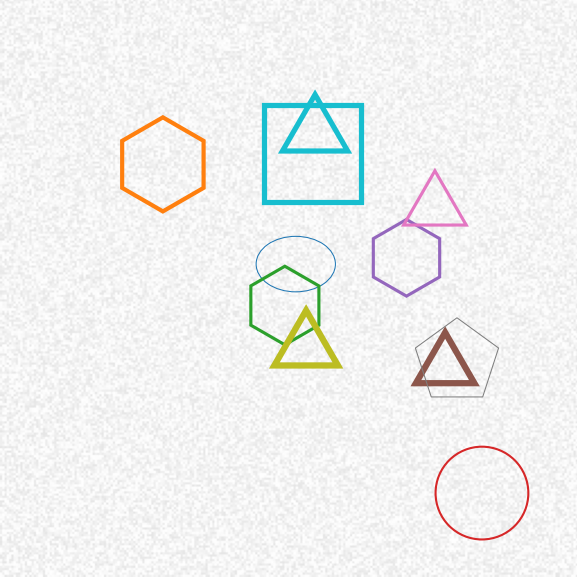[{"shape": "oval", "thickness": 0.5, "radius": 0.34, "center": [0.512, 0.542]}, {"shape": "hexagon", "thickness": 2, "radius": 0.41, "center": [0.282, 0.715]}, {"shape": "hexagon", "thickness": 1.5, "radius": 0.34, "center": [0.493, 0.47]}, {"shape": "circle", "thickness": 1, "radius": 0.4, "center": [0.835, 0.145]}, {"shape": "hexagon", "thickness": 1.5, "radius": 0.33, "center": [0.704, 0.553]}, {"shape": "triangle", "thickness": 3, "radius": 0.29, "center": [0.771, 0.365]}, {"shape": "triangle", "thickness": 1.5, "radius": 0.31, "center": [0.753, 0.641]}, {"shape": "pentagon", "thickness": 0.5, "radius": 0.38, "center": [0.791, 0.373]}, {"shape": "triangle", "thickness": 3, "radius": 0.32, "center": [0.53, 0.398]}, {"shape": "square", "thickness": 2.5, "radius": 0.42, "center": [0.541, 0.734]}, {"shape": "triangle", "thickness": 2.5, "radius": 0.33, "center": [0.546, 0.77]}]